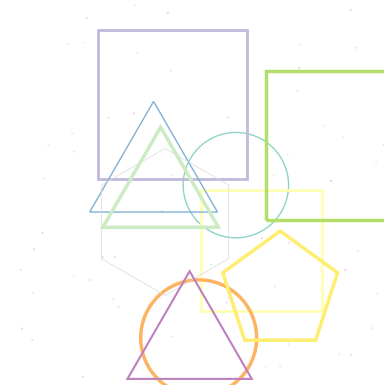[{"shape": "circle", "thickness": 1, "radius": 0.68, "center": [0.613, 0.519]}, {"shape": "square", "thickness": 2, "radius": 0.79, "center": [0.679, 0.349]}, {"shape": "square", "thickness": 2, "radius": 0.97, "center": [0.447, 0.73]}, {"shape": "triangle", "thickness": 1, "radius": 0.96, "center": [0.399, 0.545]}, {"shape": "circle", "thickness": 2.5, "radius": 0.75, "center": [0.516, 0.123]}, {"shape": "square", "thickness": 2.5, "radius": 0.97, "center": [0.885, 0.622]}, {"shape": "hexagon", "thickness": 0.5, "radius": 0.95, "center": [0.429, 0.424]}, {"shape": "triangle", "thickness": 1.5, "radius": 0.93, "center": [0.493, 0.109]}, {"shape": "triangle", "thickness": 2.5, "radius": 0.87, "center": [0.417, 0.496]}, {"shape": "pentagon", "thickness": 2.5, "radius": 0.78, "center": [0.728, 0.243]}]